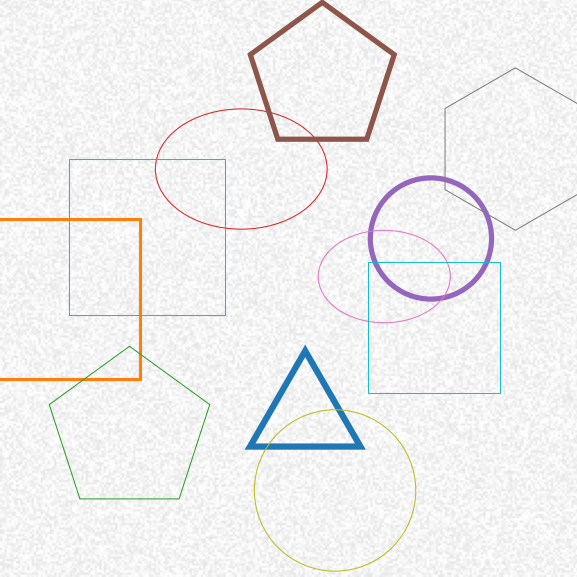[{"shape": "triangle", "thickness": 3, "radius": 0.55, "center": [0.529, 0.281]}, {"shape": "square", "thickness": 1.5, "radius": 0.69, "center": [0.104, 0.481]}, {"shape": "pentagon", "thickness": 0.5, "radius": 0.73, "center": [0.224, 0.253]}, {"shape": "oval", "thickness": 0.5, "radius": 0.74, "center": [0.418, 0.706]}, {"shape": "circle", "thickness": 2.5, "radius": 0.52, "center": [0.746, 0.586]}, {"shape": "pentagon", "thickness": 2.5, "radius": 0.66, "center": [0.558, 0.864]}, {"shape": "oval", "thickness": 0.5, "radius": 0.57, "center": [0.665, 0.52]}, {"shape": "hexagon", "thickness": 0.5, "radius": 0.7, "center": [0.892, 0.741]}, {"shape": "circle", "thickness": 0.5, "radius": 0.7, "center": [0.58, 0.15]}, {"shape": "square", "thickness": 0.5, "radius": 0.67, "center": [0.254, 0.589]}, {"shape": "square", "thickness": 0.5, "radius": 0.57, "center": [0.752, 0.432]}]